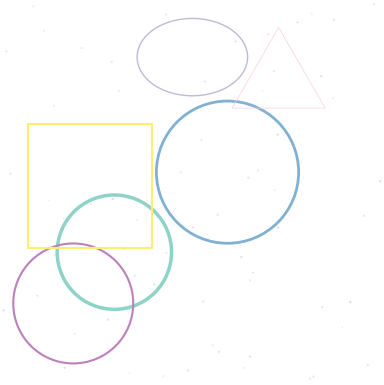[{"shape": "circle", "thickness": 2.5, "radius": 0.74, "center": [0.297, 0.345]}, {"shape": "oval", "thickness": 1, "radius": 0.72, "center": [0.5, 0.852]}, {"shape": "circle", "thickness": 2, "radius": 0.92, "center": [0.591, 0.553]}, {"shape": "triangle", "thickness": 0.5, "radius": 0.7, "center": [0.724, 0.789]}, {"shape": "circle", "thickness": 1.5, "radius": 0.78, "center": [0.19, 0.212]}, {"shape": "square", "thickness": 1.5, "radius": 0.8, "center": [0.234, 0.517]}]